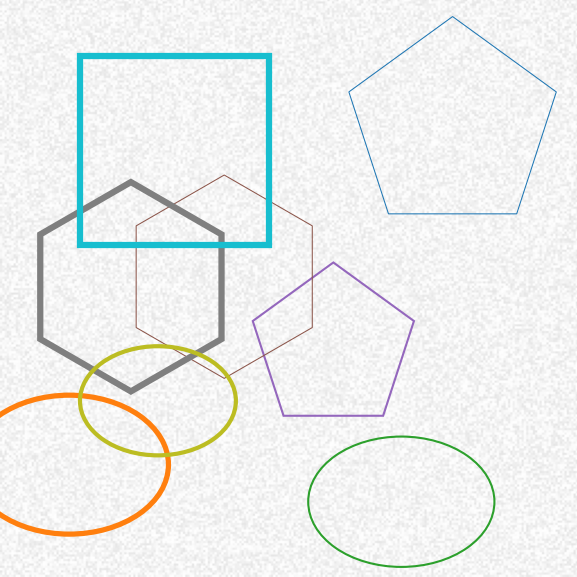[{"shape": "pentagon", "thickness": 0.5, "radius": 0.94, "center": [0.784, 0.782]}, {"shape": "oval", "thickness": 2.5, "radius": 0.86, "center": [0.12, 0.195]}, {"shape": "oval", "thickness": 1, "radius": 0.81, "center": [0.695, 0.13]}, {"shape": "pentagon", "thickness": 1, "radius": 0.73, "center": [0.577, 0.398]}, {"shape": "hexagon", "thickness": 0.5, "radius": 0.88, "center": [0.388, 0.52]}, {"shape": "hexagon", "thickness": 3, "radius": 0.91, "center": [0.227, 0.503]}, {"shape": "oval", "thickness": 2, "radius": 0.67, "center": [0.273, 0.305]}, {"shape": "square", "thickness": 3, "radius": 0.82, "center": [0.301, 0.739]}]